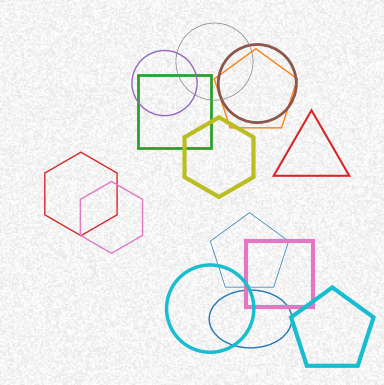[{"shape": "pentagon", "thickness": 0.5, "radius": 0.53, "center": [0.648, 0.341]}, {"shape": "oval", "thickness": 1, "radius": 0.54, "center": [0.651, 0.172]}, {"shape": "pentagon", "thickness": 1, "radius": 0.57, "center": [0.664, 0.76]}, {"shape": "square", "thickness": 2, "radius": 0.48, "center": [0.454, 0.711]}, {"shape": "hexagon", "thickness": 1, "radius": 0.54, "center": [0.21, 0.496]}, {"shape": "triangle", "thickness": 1.5, "radius": 0.57, "center": [0.809, 0.6]}, {"shape": "circle", "thickness": 1, "radius": 0.42, "center": [0.427, 0.784]}, {"shape": "circle", "thickness": 2, "radius": 0.51, "center": [0.668, 0.783]}, {"shape": "square", "thickness": 3, "radius": 0.43, "center": [0.726, 0.288]}, {"shape": "hexagon", "thickness": 1, "radius": 0.47, "center": [0.29, 0.435]}, {"shape": "circle", "thickness": 0.5, "radius": 0.5, "center": [0.557, 0.84]}, {"shape": "hexagon", "thickness": 3, "radius": 0.52, "center": [0.569, 0.592]}, {"shape": "circle", "thickness": 2.5, "radius": 0.57, "center": [0.546, 0.198]}, {"shape": "pentagon", "thickness": 3, "radius": 0.56, "center": [0.863, 0.141]}]